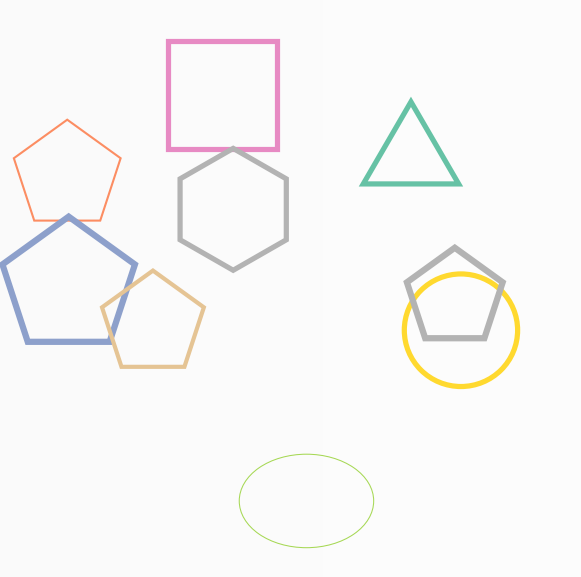[{"shape": "triangle", "thickness": 2.5, "radius": 0.47, "center": [0.707, 0.728]}, {"shape": "pentagon", "thickness": 1, "radius": 0.48, "center": [0.116, 0.695]}, {"shape": "pentagon", "thickness": 3, "radius": 0.6, "center": [0.118, 0.504]}, {"shape": "square", "thickness": 2.5, "radius": 0.47, "center": [0.383, 0.834]}, {"shape": "oval", "thickness": 0.5, "radius": 0.58, "center": [0.527, 0.132]}, {"shape": "circle", "thickness": 2.5, "radius": 0.49, "center": [0.793, 0.427]}, {"shape": "pentagon", "thickness": 2, "radius": 0.46, "center": [0.263, 0.438]}, {"shape": "hexagon", "thickness": 2.5, "radius": 0.53, "center": [0.401, 0.637]}, {"shape": "pentagon", "thickness": 3, "radius": 0.43, "center": [0.782, 0.484]}]